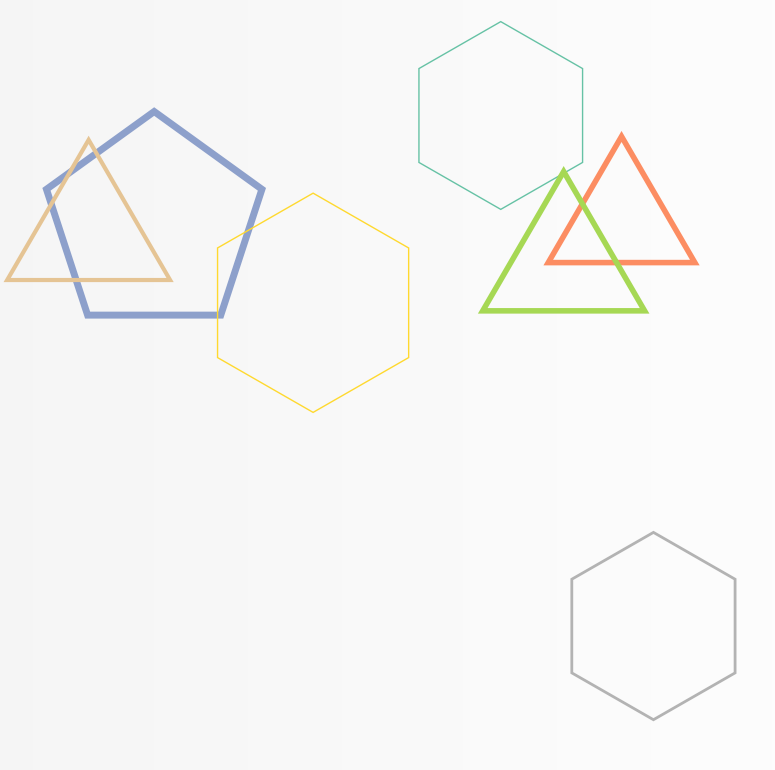[{"shape": "hexagon", "thickness": 0.5, "radius": 0.61, "center": [0.646, 0.85]}, {"shape": "triangle", "thickness": 2, "radius": 0.55, "center": [0.802, 0.714]}, {"shape": "pentagon", "thickness": 2.5, "radius": 0.73, "center": [0.199, 0.709]}, {"shape": "triangle", "thickness": 2, "radius": 0.6, "center": [0.727, 0.657]}, {"shape": "hexagon", "thickness": 0.5, "radius": 0.71, "center": [0.404, 0.607]}, {"shape": "triangle", "thickness": 1.5, "radius": 0.61, "center": [0.114, 0.697]}, {"shape": "hexagon", "thickness": 1, "radius": 0.61, "center": [0.843, 0.187]}]